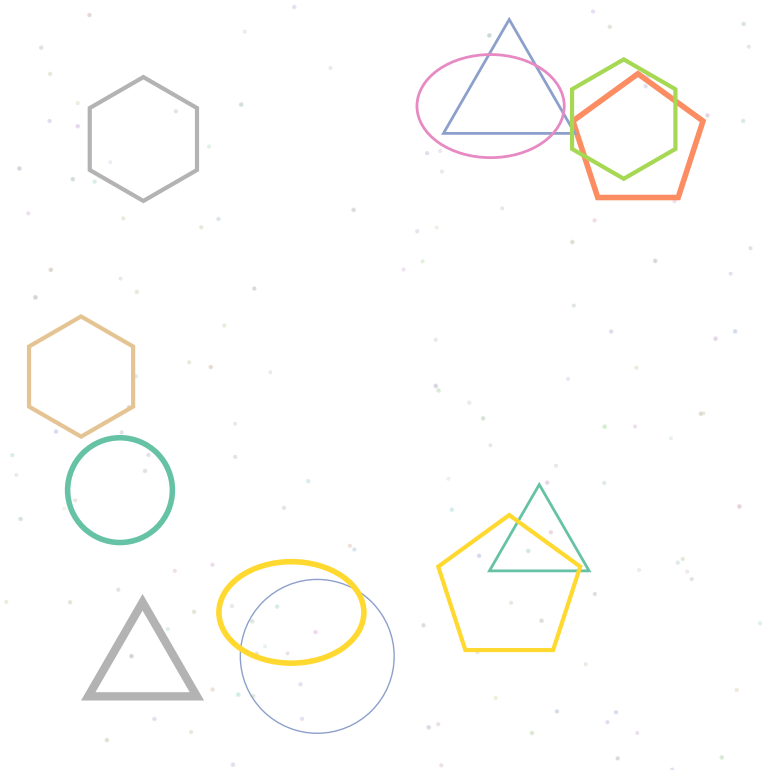[{"shape": "circle", "thickness": 2, "radius": 0.34, "center": [0.156, 0.363]}, {"shape": "triangle", "thickness": 1, "radius": 0.37, "center": [0.7, 0.296]}, {"shape": "pentagon", "thickness": 2, "radius": 0.44, "center": [0.829, 0.815]}, {"shape": "triangle", "thickness": 1, "radius": 0.49, "center": [0.661, 0.876]}, {"shape": "circle", "thickness": 0.5, "radius": 0.5, "center": [0.412, 0.148]}, {"shape": "oval", "thickness": 1, "radius": 0.48, "center": [0.637, 0.862]}, {"shape": "hexagon", "thickness": 1.5, "radius": 0.39, "center": [0.81, 0.845]}, {"shape": "oval", "thickness": 2, "radius": 0.47, "center": [0.378, 0.205]}, {"shape": "pentagon", "thickness": 1.5, "radius": 0.48, "center": [0.661, 0.234]}, {"shape": "hexagon", "thickness": 1.5, "radius": 0.39, "center": [0.105, 0.511]}, {"shape": "triangle", "thickness": 3, "radius": 0.41, "center": [0.185, 0.136]}, {"shape": "hexagon", "thickness": 1.5, "radius": 0.4, "center": [0.186, 0.819]}]